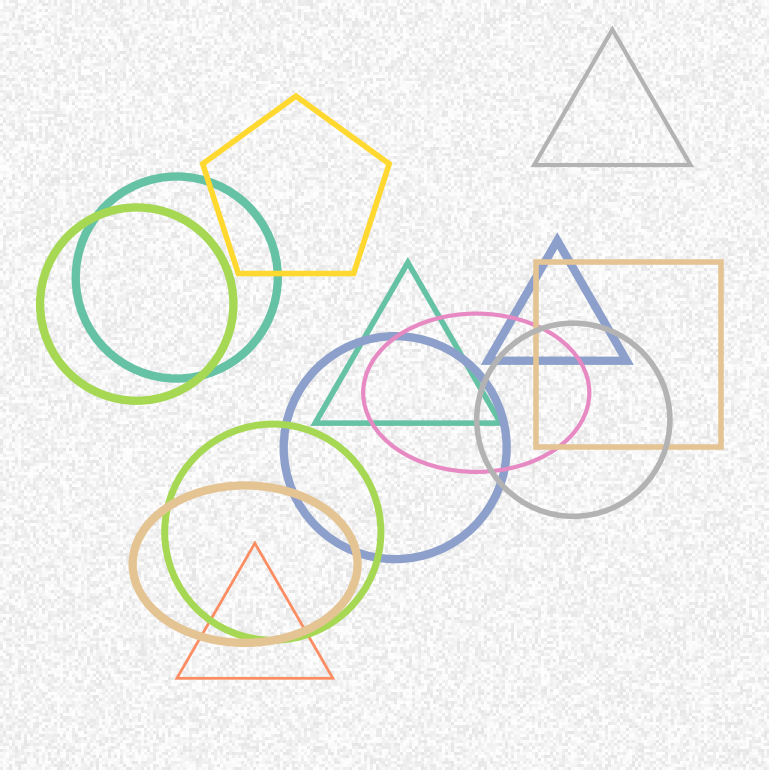[{"shape": "circle", "thickness": 3, "radius": 0.66, "center": [0.23, 0.64]}, {"shape": "triangle", "thickness": 2, "radius": 0.7, "center": [0.53, 0.52]}, {"shape": "triangle", "thickness": 1, "radius": 0.58, "center": [0.331, 0.178]}, {"shape": "circle", "thickness": 3, "radius": 0.72, "center": [0.513, 0.419]}, {"shape": "triangle", "thickness": 3, "radius": 0.52, "center": [0.724, 0.584]}, {"shape": "oval", "thickness": 1.5, "radius": 0.73, "center": [0.619, 0.49]}, {"shape": "circle", "thickness": 2.5, "radius": 0.7, "center": [0.354, 0.309]}, {"shape": "circle", "thickness": 3, "radius": 0.63, "center": [0.178, 0.605]}, {"shape": "pentagon", "thickness": 2, "radius": 0.64, "center": [0.384, 0.748]}, {"shape": "square", "thickness": 2, "radius": 0.6, "center": [0.817, 0.539]}, {"shape": "oval", "thickness": 3, "radius": 0.73, "center": [0.318, 0.267]}, {"shape": "circle", "thickness": 2, "radius": 0.63, "center": [0.745, 0.455]}, {"shape": "triangle", "thickness": 1.5, "radius": 0.59, "center": [0.795, 0.844]}]